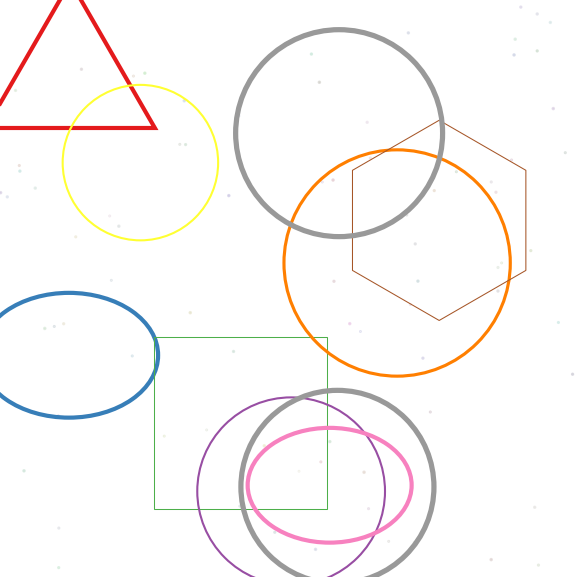[{"shape": "triangle", "thickness": 2, "radius": 0.84, "center": [0.122, 0.862]}, {"shape": "oval", "thickness": 2, "radius": 0.77, "center": [0.119, 0.384]}, {"shape": "square", "thickness": 0.5, "radius": 0.75, "center": [0.417, 0.266]}, {"shape": "circle", "thickness": 1, "radius": 0.81, "center": [0.504, 0.148]}, {"shape": "circle", "thickness": 1.5, "radius": 0.98, "center": [0.688, 0.544]}, {"shape": "circle", "thickness": 1, "radius": 0.67, "center": [0.243, 0.718]}, {"shape": "hexagon", "thickness": 0.5, "radius": 0.87, "center": [0.76, 0.618]}, {"shape": "oval", "thickness": 2, "radius": 0.71, "center": [0.571, 0.159]}, {"shape": "circle", "thickness": 2.5, "radius": 0.84, "center": [0.584, 0.156]}, {"shape": "circle", "thickness": 2.5, "radius": 0.9, "center": [0.587, 0.769]}]